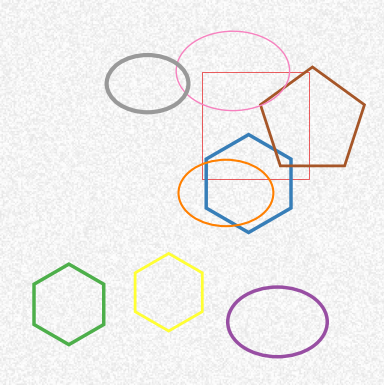[{"shape": "square", "thickness": 0.5, "radius": 0.7, "center": [0.663, 0.674]}, {"shape": "hexagon", "thickness": 2.5, "radius": 0.64, "center": [0.646, 0.523]}, {"shape": "hexagon", "thickness": 2.5, "radius": 0.52, "center": [0.179, 0.209]}, {"shape": "oval", "thickness": 2.5, "radius": 0.65, "center": [0.721, 0.164]}, {"shape": "oval", "thickness": 1.5, "radius": 0.62, "center": [0.587, 0.499]}, {"shape": "hexagon", "thickness": 2, "radius": 0.5, "center": [0.438, 0.241]}, {"shape": "pentagon", "thickness": 2, "radius": 0.71, "center": [0.812, 0.684]}, {"shape": "oval", "thickness": 1, "radius": 0.74, "center": [0.605, 0.816]}, {"shape": "oval", "thickness": 3, "radius": 0.53, "center": [0.383, 0.783]}]